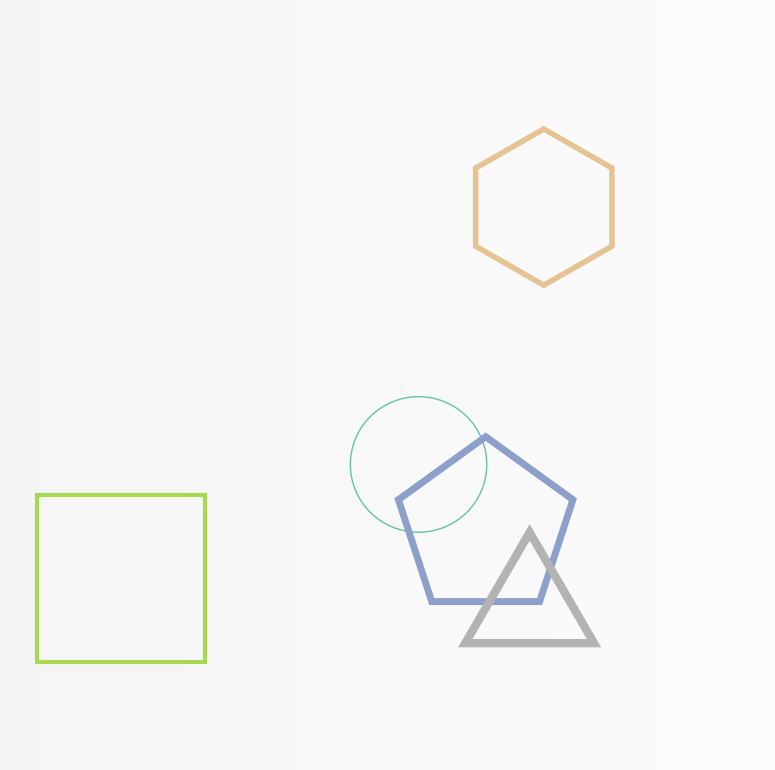[{"shape": "circle", "thickness": 0.5, "radius": 0.44, "center": [0.54, 0.397]}, {"shape": "pentagon", "thickness": 2.5, "radius": 0.59, "center": [0.627, 0.314]}, {"shape": "square", "thickness": 1.5, "radius": 0.54, "center": [0.156, 0.249]}, {"shape": "hexagon", "thickness": 2, "radius": 0.51, "center": [0.702, 0.731]}, {"shape": "triangle", "thickness": 3, "radius": 0.48, "center": [0.683, 0.213]}]